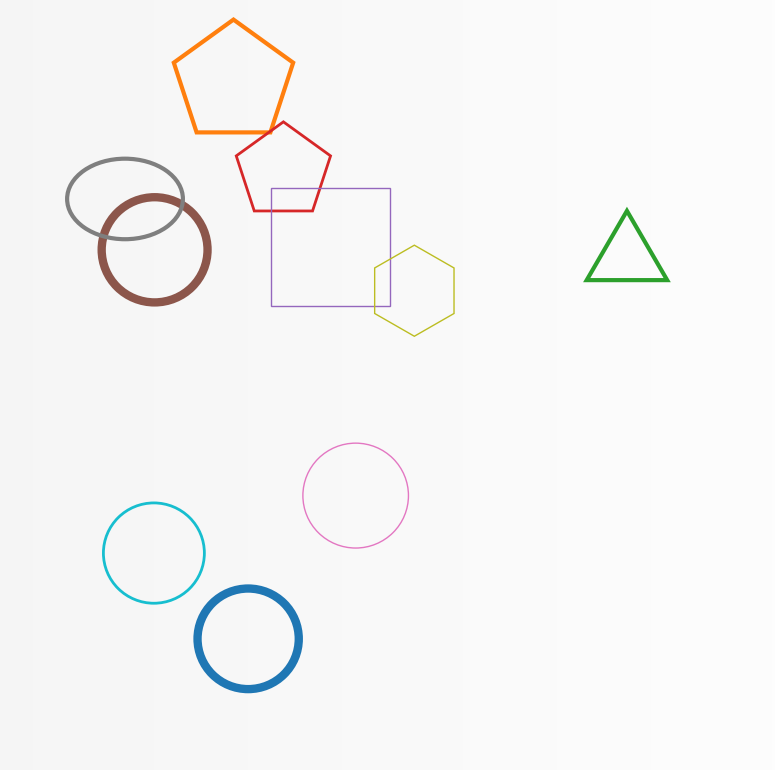[{"shape": "circle", "thickness": 3, "radius": 0.33, "center": [0.32, 0.17]}, {"shape": "pentagon", "thickness": 1.5, "radius": 0.4, "center": [0.301, 0.894]}, {"shape": "triangle", "thickness": 1.5, "radius": 0.3, "center": [0.809, 0.666]}, {"shape": "pentagon", "thickness": 1, "radius": 0.32, "center": [0.366, 0.778]}, {"shape": "square", "thickness": 0.5, "radius": 0.38, "center": [0.427, 0.679]}, {"shape": "circle", "thickness": 3, "radius": 0.34, "center": [0.199, 0.676]}, {"shape": "circle", "thickness": 0.5, "radius": 0.34, "center": [0.459, 0.356]}, {"shape": "oval", "thickness": 1.5, "radius": 0.37, "center": [0.161, 0.742]}, {"shape": "hexagon", "thickness": 0.5, "radius": 0.3, "center": [0.535, 0.622]}, {"shape": "circle", "thickness": 1, "radius": 0.33, "center": [0.199, 0.282]}]